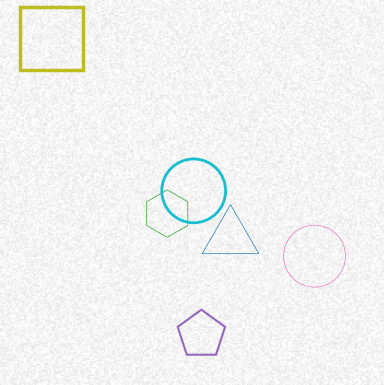[{"shape": "triangle", "thickness": 0.5, "radius": 0.43, "center": [0.599, 0.384]}, {"shape": "hexagon", "thickness": 0.5, "radius": 0.31, "center": [0.434, 0.445]}, {"shape": "pentagon", "thickness": 1.5, "radius": 0.32, "center": [0.523, 0.131]}, {"shape": "circle", "thickness": 0.5, "radius": 0.4, "center": [0.817, 0.335]}, {"shape": "square", "thickness": 2.5, "radius": 0.41, "center": [0.134, 0.9]}, {"shape": "circle", "thickness": 2, "radius": 0.41, "center": [0.503, 0.504]}]